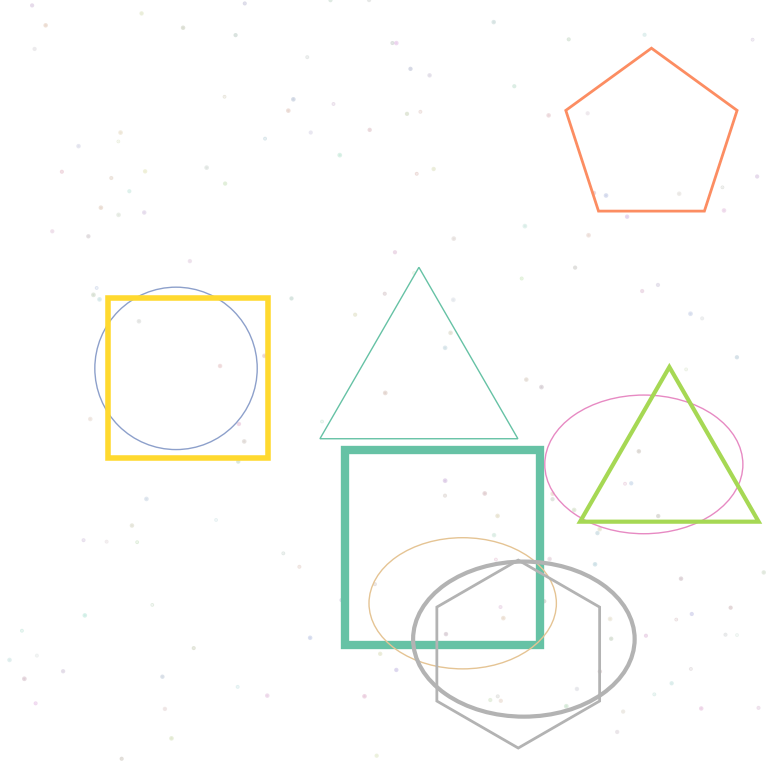[{"shape": "triangle", "thickness": 0.5, "radius": 0.74, "center": [0.544, 0.504]}, {"shape": "square", "thickness": 3, "radius": 0.63, "center": [0.574, 0.289]}, {"shape": "pentagon", "thickness": 1, "radius": 0.58, "center": [0.846, 0.82]}, {"shape": "circle", "thickness": 0.5, "radius": 0.53, "center": [0.229, 0.522]}, {"shape": "oval", "thickness": 0.5, "radius": 0.64, "center": [0.836, 0.397]}, {"shape": "triangle", "thickness": 1.5, "radius": 0.67, "center": [0.869, 0.389]}, {"shape": "square", "thickness": 2, "radius": 0.52, "center": [0.244, 0.509]}, {"shape": "oval", "thickness": 0.5, "radius": 0.61, "center": [0.601, 0.217]}, {"shape": "oval", "thickness": 1.5, "radius": 0.72, "center": [0.68, 0.17]}, {"shape": "hexagon", "thickness": 1, "radius": 0.61, "center": [0.673, 0.151]}]